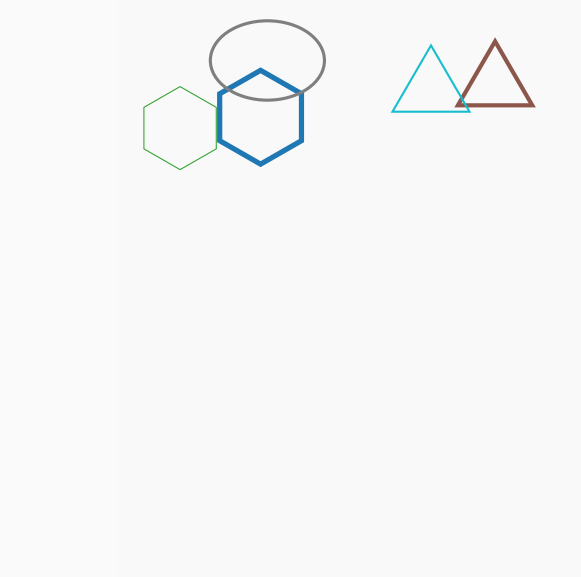[{"shape": "hexagon", "thickness": 2.5, "radius": 0.41, "center": [0.448, 0.796]}, {"shape": "hexagon", "thickness": 0.5, "radius": 0.36, "center": [0.31, 0.777]}, {"shape": "triangle", "thickness": 2, "radius": 0.37, "center": [0.852, 0.854]}, {"shape": "oval", "thickness": 1.5, "radius": 0.49, "center": [0.46, 0.894]}, {"shape": "triangle", "thickness": 1, "radius": 0.38, "center": [0.742, 0.844]}]